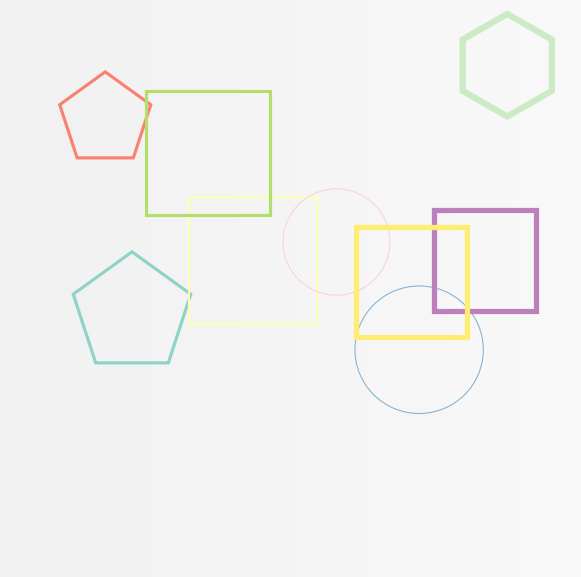[{"shape": "pentagon", "thickness": 1.5, "radius": 0.53, "center": [0.227, 0.457]}, {"shape": "square", "thickness": 1, "radius": 0.55, "center": [0.435, 0.548]}, {"shape": "pentagon", "thickness": 1.5, "radius": 0.41, "center": [0.181, 0.792]}, {"shape": "circle", "thickness": 0.5, "radius": 0.55, "center": [0.721, 0.394]}, {"shape": "square", "thickness": 1.5, "radius": 0.53, "center": [0.358, 0.735]}, {"shape": "circle", "thickness": 0.5, "radius": 0.46, "center": [0.579, 0.58]}, {"shape": "square", "thickness": 2.5, "radius": 0.44, "center": [0.835, 0.548]}, {"shape": "hexagon", "thickness": 3, "radius": 0.44, "center": [0.873, 0.886]}, {"shape": "square", "thickness": 2.5, "radius": 0.48, "center": [0.707, 0.511]}]